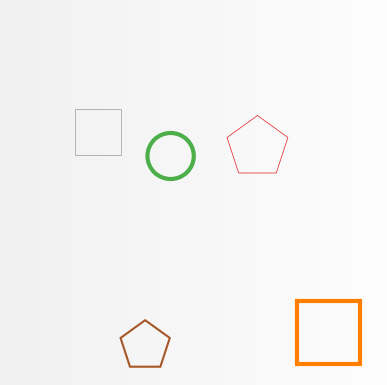[{"shape": "pentagon", "thickness": 0.5, "radius": 0.41, "center": [0.664, 0.617]}, {"shape": "circle", "thickness": 3, "radius": 0.3, "center": [0.44, 0.595]}, {"shape": "square", "thickness": 3, "radius": 0.41, "center": [0.847, 0.135]}, {"shape": "pentagon", "thickness": 1.5, "radius": 0.33, "center": [0.375, 0.102]}, {"shape": "square", "thickness": 0.5, "radius": 0.3, "center": [0.253, 0.657]}]